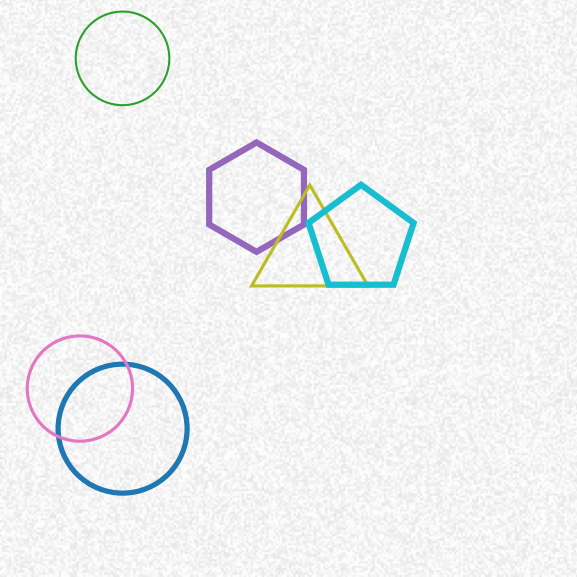[{"shape": "circle", "thickness": 2.5, "radius": 0.56, "center": [0.212, 0.257]}, {"shape": "circle", "thickness": 1, "radius": 0.41, "center": [0.212, 0.898]}, {"shape": "hexagon", "thickness": 3, "radius": 0.47, "center": [0.444, 0.658]}, {"shape": "circle", "thickness": 1.5, "radius": 0.46, "center": [0.138, 0.326]}, {"shape": "triangle", "thickness": 1.5, "radius": 0.58, "center": [0.536, 0.562]}, {"shape": "pentagon", "thickness": 3, "radius": 0.48, "center": [0.625, 0.584]}]